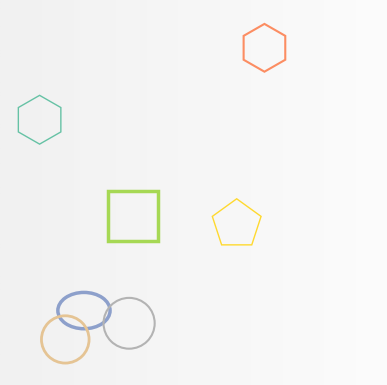[{"shape": "hexagon", "thickness": 1, "radius": 0.32, "center": [0.102, 0.689]}, {"shape": "hexagon", "thickness": 1.5, "radius": 0.31, "center": [0.682, 0.876]}, {"shape": "oval", "thickness": 2.5, "radius": 0.34, "center": [0.217, 0.193]}, {"shape": "square", "thickness": 2.5, "radius": 0.33, "center": [0.343, 0.439]}, {"shape": "pentagon", "thickness": 1, "radius": 0.33, "center": [0.611, 0.418]}, {"shape": "circle", "thickness": 2, "radius": 0.31, "center": [0.168, 0.118]}, {"shape": "circle", "thickness": 1.5, "radius": 0.33, "center": [0.333, 0.16]}]